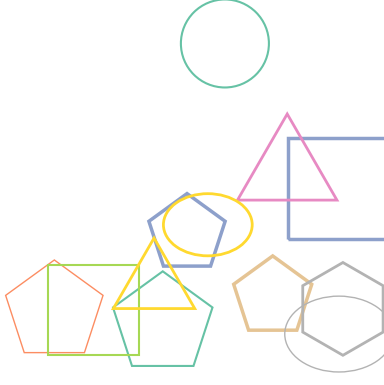[{"shape": "circle", "thickness": 1.5, "radius": 0.57, "center": [0.584, 0.887]}, {"shape": "pentagon", "thickness": 1.5, "radius": 0.68, "center": [0.423, 0.159]}, {"shape": "pentagon", "thickness": 1, "radius": 0.67, "center": [0.141, 0.192]}, {"shape": "square", "thickness": 2.5, "radius": 0.65, "center": [0.878, 0.511]}, {"shape": "pentagon", "thickness": 2.5, "radius": 0.52, "center": [0.486, 0.393]}, {"shape": "triangle", "thickness": 2, "radius": 0.75, "center": [0.746, 0.555]}, {"shape": "square", "thickness": 1.5, "radius": 0.58, "center": [0.243, 0.195]}, {"shape": "triangle", "thickness": 2, "radius": 0.61, "center": [0.4, 0.26]}, {"shape": "oval", "thickness": 2, "radius": 0.58, "center": [0.54, 0.416]}, {"shape": "pentagon", "thickness": 2.5, "radius": 0.53, "center": [0.708, 0.229]}, {"shape": "oval", "thickness": 1, "radius": 0.7, "center": [0.88, 0.132]}, {"shape": "hexagon", "thickness": 2, "radius": 0.6, "center": [0.891, 0.198]}]